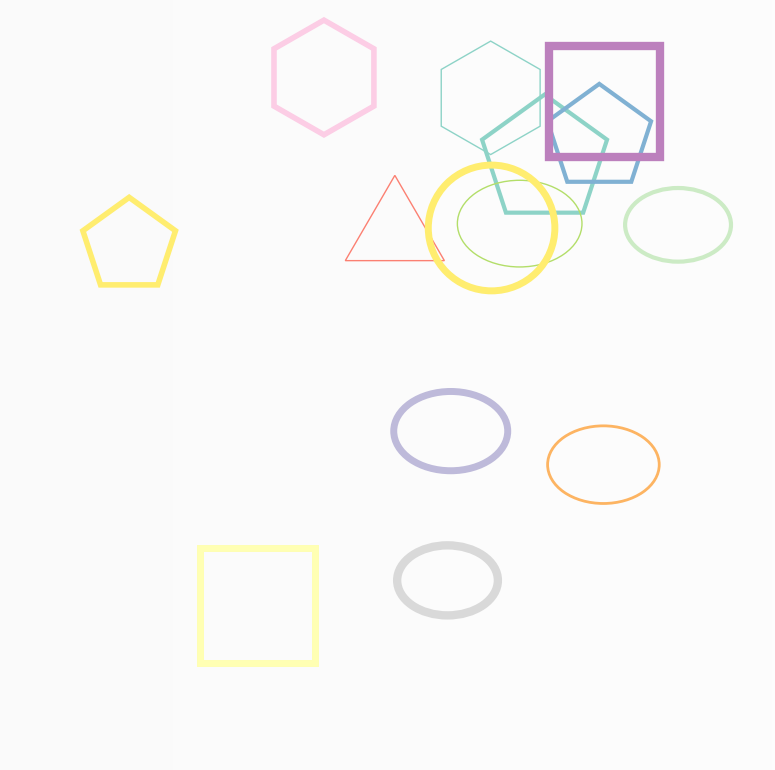[{"shape": "hexagon", "thickness": 0.5, "radius": 0.37, "center": [0.633, 0.873]}, {"shape": "pentagon", "thickness": 1.5, "radius": 0.42, "center": [0.703, 0.792]}, {"shape": "square", "thickness": 2.5, "radius": 0.37, "center": [0.332, 0.214]}, {"shape": "oval", "thickness": 2.5, "radius": 0.37, "center": [0.582, 0.44]}, {"shape": "triangle", "thickness": 0.5, "radius": 0.37, "center": [0.509, 0.698]}, {"shape": "pentagon", "thickness": 1.5, "radius": 0.35, "center": [0.773, 0.821]}, {"shape": "oval", "thickness": 1, "radius": 0.36, "center": [0.779, 0.397]}, {"shape": "oval", "thickness": 0.5, "radius": 0.4, "center": [0.671, 0.71]}, {"shape": "hexagon", "thickness": 2, "radius": 0.37, "center": [0.418, 0.899]}, {"shape": "oval", "thickness": 3, "radius": 0.32, "center": [0.577, 0.246]}, {"shape": "square", "thickness": 3, "radius": 0.36, "center": [0.78, 0.869]}, {"shape": "oval", "thickness": 1.5, "radius": 0.34, "center": [0.875, 0.708]}, {"shape": "circle", "thickness": 2.5, "radius": 0.41, "center": [0.634, 0.704]}, {"shape": "pentagon", "thickness": 2, "radius": 0.31, "center": [0.167, 0.681]}]